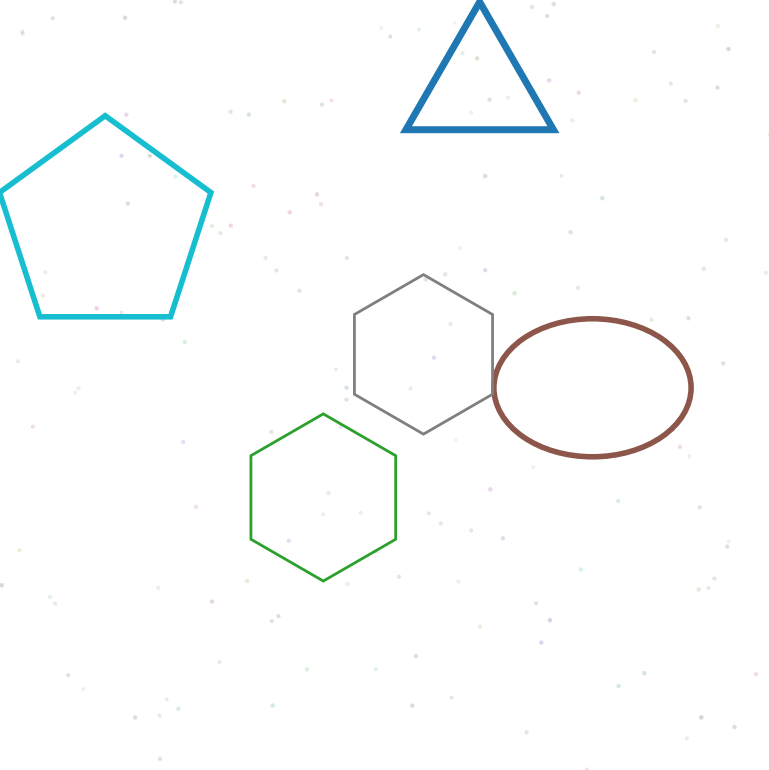[{"shape": "triangle", "thickness": 2.5, "radius": 0.55, "center": [0.623, 0.887]}, {"shape": "hexagon", "thickness": 1, "radius": 0.54, "center": [0.42, 0.354]}, {"shape": "oval", "thickness": 2, "radius": 0.64, "center": [0.769, 0.496]}, {"shape": "hexagon", "thickness": 1, "radius": 0.52, "center": [0.55, 0.54]}, {"shape": "pentagon", "thickness": 2, "radius": 0.72, "center": [0.137, 0.705]}]